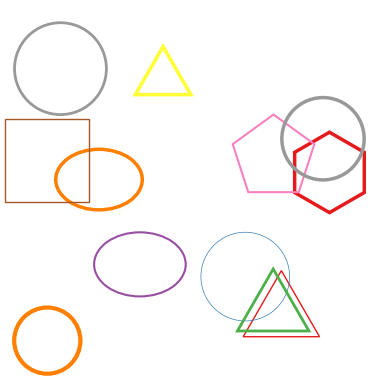[{"shape": "triangle", "thickness": 1, "radius": 0.57, "center": [0.731, 0.183]}, {"shape": "hexagon", "thickness": 2.5, "radius": 0.52, "center": [0.856, 0.552]}, {"shape": "circle", "thickness": 0.5, "radius": 0.58, "center": [0.637, 0.282]}, {"shape": "triangle", "thickness": 2, "radius": 0.54, "center": [0.71, 0.194]}, {"shape": "oval", "thickness": 1.5, "radius": 0.59, "center": [0.363, 0.313]}, {"shape": "oval", "thickness": 2.5, "radius": 0.56, "center": [0.257, 0.534]}, {"shape": "circle", "thickness": 3, "radius": 0.43, "center": [0.123, 0.115]}, {"shape": "triangle", "thickness": 2.5, "radius": 0.42, "center": [0.424, 0.796]}, {"shape": "square", "thickness": 1, "radius": 0.54, "center": [0.123, 0.583]}, {"shape": "pentagon", "thickness": 1.5, "radius": 0.56, "center": [0.71, 0.591]}, {"shape": "circle", "thickness": 2, "radius": 0.6, "center": [0.157, 0.822]}, {"shape": "circle", "thickness": 2.5, "radius": 0.53, "center": [0.839, 0.64]}]